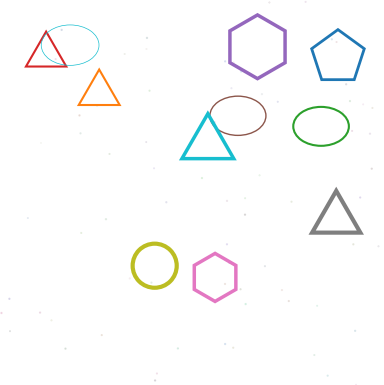[{"shape": "pentagon", "thickness": 2, "radius": 0.36, "center": [0.878, 0.851]}, {"shape": "triangle", "thickness": 1.5, "radius": 0.31, "center": [0.258, 0.758]}, {"shape": "oval", "thickness": 1.5, "radius": 0.36, "center": [0.834, 0.672]}, {"shape": "triangle", "thickness": 1.5, "radius": 0.3, "center": [0.12, 0.857]}, {"shape": "hexagon", "thickness": 2.5, "radius": 0.41, "center": [0.669, 0.878]}, {"shape": "oval", "thickness": 1, "radius": 0.36, "center": [0.618, 0.699]}, {"shape": "hexagon", "thickness": 2.5, "radius": 0.31, "center": [0.559, 0.279]}, {"shape": "triangle", "thickness": 3, "radius": 0.36, "center": [0.873, 0.432]}, {"shape": "circle", "thickness": 3, "radius": 0.29, "center": [0.402, 0.31]}, {"shape": "triangle", "thickness": 2.5, "radius": 0.39, "center": [0.54, 0.627]}, {"shape": "oval", "thickness": 0.5, "radius": 0.38, "center": [0.182, 0.883]}]